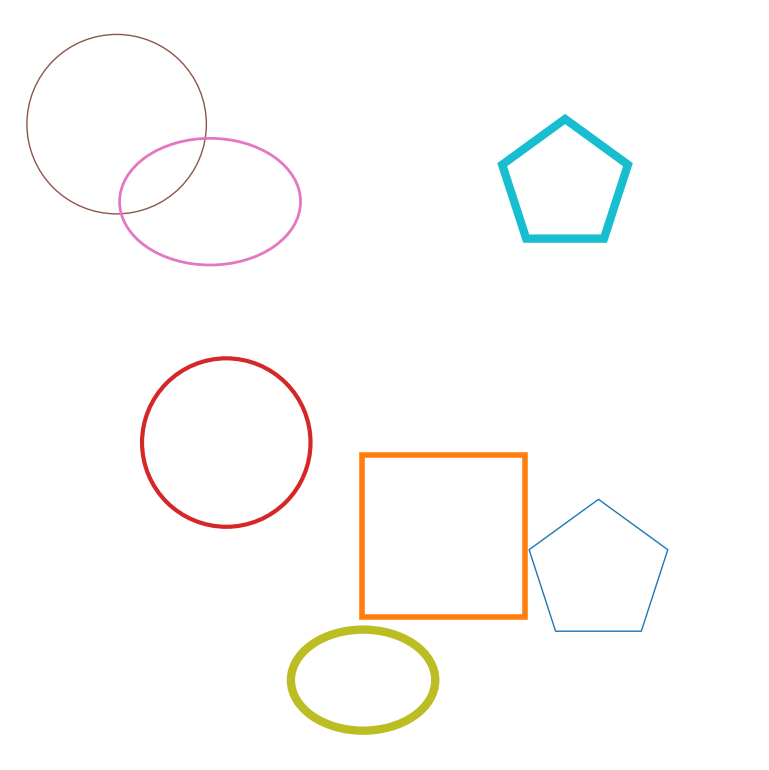[{"shape": "pentagon", "thickness": 0.5, "radius": 0.47, "center": [0.777, 0.257]}, {"shape": "square", "thickness": 2, "radius": 0.53, "center": [0.576, 0.304]}, {"shape": "circle", "thickness": 1.5, "radius": 0.55, "center": [0.294, 0.425]}, {"shape": "circle", "thickness": 0.5, "radius": 0.58, "center": [0.151, 0.839]}, {"shape": "oval", "thickness": 1, "radius": 0.59, "center": [0.273, 0.738]}, {"shape": "oval", "thickness": 3, "radius": 0.47, "center": [0.472, 0.117]}, {"shape": "pentagon", "thickness": 3, "radius": 0.43, "center": [0.734, 0.76]}]